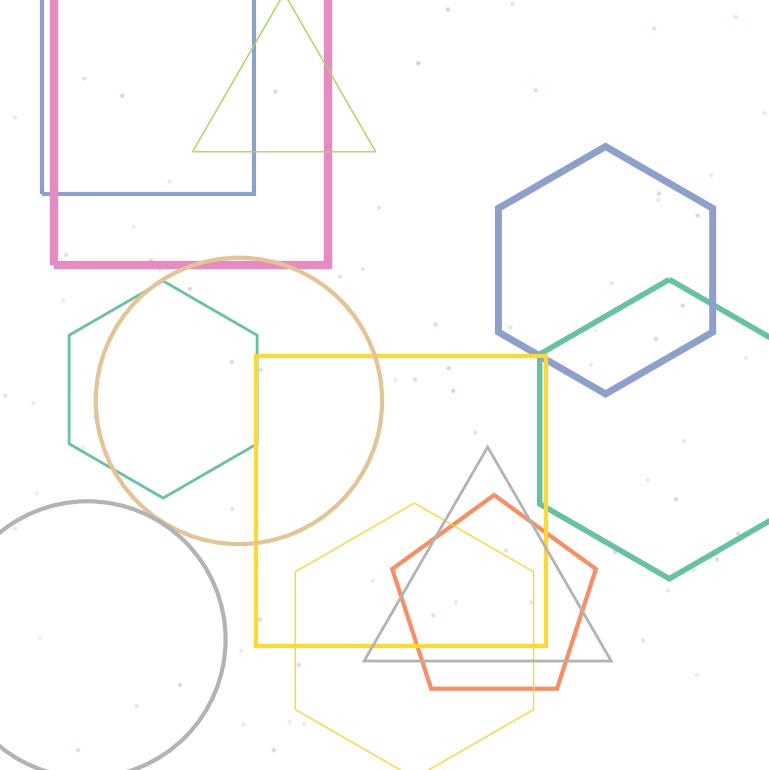[{"shape": "hexagon", "thickness": 2, "radius": 0.97, "center": [0.869, 0.443]}, {"shape": "hexagon", "thickness": 1, "radius": 0.7, "center": [0.212, 0.494]}, {"shape": "pentagon", "thickness": 1.5, "radius": 0.7, "center": [0.642, 0.218]}, {"shape": "square", "thickness": 1.5, "radius": 0.69, "center": [0.192, 0.885]}, {"shape": "hexagon", "thickness": 2.5, "radius": 0.8, "center": [0.786, 0.649]}, {"shape": "square", "thickness": 3, "radius": 0.89, "center": [0.248, 0.834]}, {"shape": "triangle", "thickness": 0.5, "radius": 0.69, "center": [0.369, 0.872]}, {"shape": "square", "thickness": 1.5, "radius": 0.94, "center": [0.521, 0.35]}, {"shape": "hexagon", "thickness": 0.5, "radius": 0.89, "center": [0.538, 0.168]}, {"shape": "circle", "thickness": 1.5, "radius": 0.93, "center": [0.31, 0.479]}, {"shape": "circle", "thickness": 1.5, "radius": 0.9, "center": [0.113, 0.17]}, {"shape": "triangle", "thickness": 1, "radius": 0.93, "center": [0.633, 0.234]}]